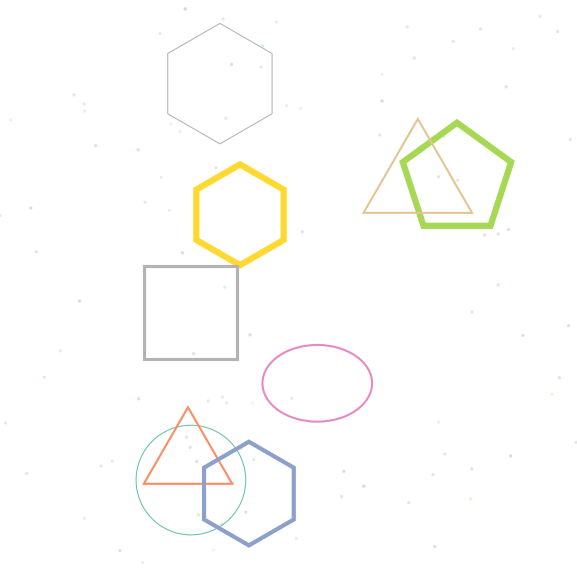[{"shape": "circle", "thickness": 0.5, "radius": 0.47, "center": [0.331, 0.168]}, {"shape": "triangle", "thickness": 1, "radius": 0.44, "center": [0.326, 0.206]}, {"shape": "hexagon", "thickness": 2, "radius": 0.45, "center": [0.431, 0.144]}, {"shape": "oval", "thickness": 1, "radius": 0.47, "center": [0.549, 0.335]}, {"shape": "pentagon", "thickness": 3, "radius": 0.49, "center": [0.791, 0.688]}, {"shape": "hexagon", "thickness": 3, "radius": 0.44, "center": [0.416, 0.627]}, {"shape": "triangle", "thickness": 1, "radius": 0.54, "center": [0.724, 0.685]}, {"shape": "hexagon", "thickness": 0.5, "radius": 0.52, "center": [0.381, 0.854]}, {"shape": "square", "thickness": 1.5, "radius": 0.4, "center": [0.33, 0.458]}]